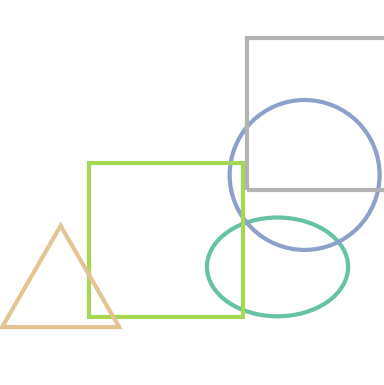[{"shape": "oval", "thickness": 3, "radius": 0.92, "center": [0.721, 0.307]}, {"shape": "circle", "thickness": 3, "radius": 0.97, "center": [0.791, 0.546]}, {"shape": "square", "thickness": 3, "radius": 1.0, "center": [0.431, 0.377]}, {"shape": "triangle", "thickness": 3, "radius": 0.88, "center": [0.158, 0.238]}, {"shape": "square", "thickness": 3, "radius": 0.99, "center": [0.84, 0.704]}]